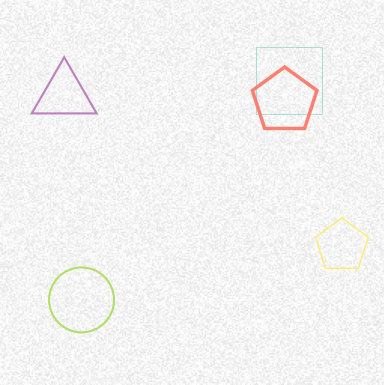[{"shape": "square", "thickness": 0.5, "radius": 0.43, "center": [0.75, 0.791]}, {"shape": "pentagon", "thickness": 2.5, "radius": 0.44, "center": [0.739, 0.738]}, {"shape": "circle", "thickness": 1.5, "radius": 0.42, "center": [0.212, 0.221]}, {"shape": "triangle", "thickness": 1.5, "radius": 0.49, "center": [0.167, 0.754]}, {"shape": "pentagon", "thickness": 1, "radius": 0.36, "center": [0.888, 0.362]}]